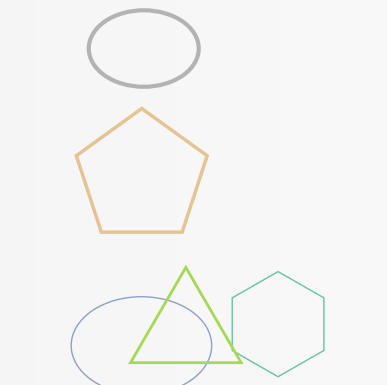[{"shape": "hexagon", "thickness": 1, "radius": 0.68, "center": [0.718, 0.158]}, {"shape": "oval", "thickness": 1, "radius": 0.91, "center": [0.365, 0.102]}, {"shape": "triangle", "thickness": 2, "radius": 0.82, "center": [0.48, 0.14]}, {"shape": "pentagon", "thickness": 2.5, "radius": 0.89, "center": [0.366, 0.541]}, {"shape": "oval", "thickness": 3, "radius": 0.71, "center": [0.371, 0.874]}]